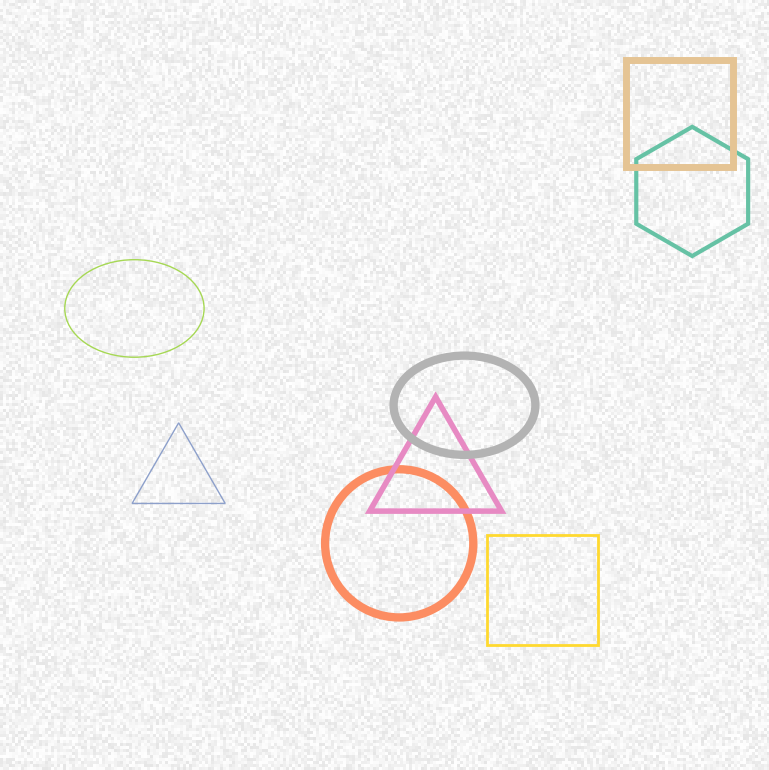[{"shape": "hexagon", "thickness": 1.5, "radius": 0.42, "center": [0.899, 0.751]}, {"shape": "circle", "thickness": 3, "radius": 0.48, "center": [0.518, 0.294]}, {"shape": "triangle", "thickness": 0.5, "radius": 0.35, "center": [0.232, 0.381]}, {"shape": "triangle", "thickness": 2, "radius": 0.49, "center": [0.566, 0.386]}, {"shape": "oval", "thickness": 0.5, "radius": 0.45, "center": [0.175, 0.599]}, {"shape": "square", "thickness": 1, "radius": 0.36, "center": [0.704, 0.234]}, {"shape": "square", "thickness": 2.5, "radius": 0.35, "center": [0.882, 0.852]}, {"shape": "oval", "thickness": 3, "radius": 0.46, "center": [0.603, 0.474]}]